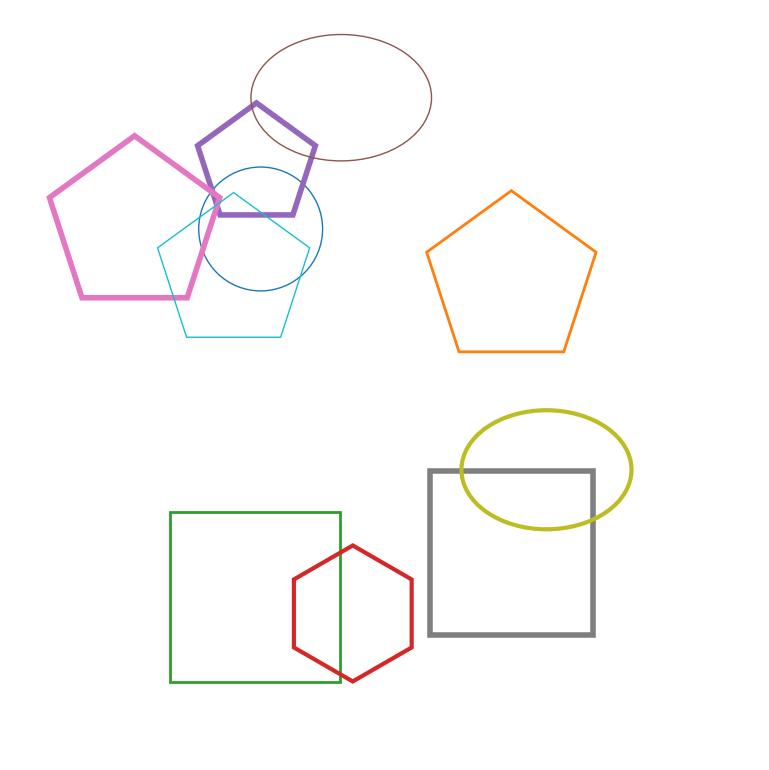[{"shape": "circle", "thickness": 0.5, "radius": 0.4, "center": [0.339, 0.703]}, {"shape": "pentagon", "thickness": 1, "radius": 0.58, "center": [0.664, 0.637]}, {"shape": "square", "thickness": 1, "radius": 0.55, "center": [0.332, 0.225]}, {"shape": "hexagon", "thickness": 1.5, "radius": 0.44, "center": [0.458, 0.203]}, {"shape": "pentagon", "thickness": 2, "radius": 0.4, "center": [0.333, 0.786]}, {"shape": "oval", "thickness": 0.5, "radius": 0.59, "center": [0.443, 0.873]}, {"shape": "pentagon", "thickness": 2, "radius": 0.58, "center": [0.175, 0.707]}, {"shape": "square", "thickness": 2, "radius": 0.53, "center": [0.664, 0.282]}, {"shape": "oval", "thickness": 1.5, "radius": 0.55, "center": [0.71, 0.39]}, {"shape": "pentagon", "thickness": 0.5, "radius": 0.52, "center": [0.303, 0.646]}]